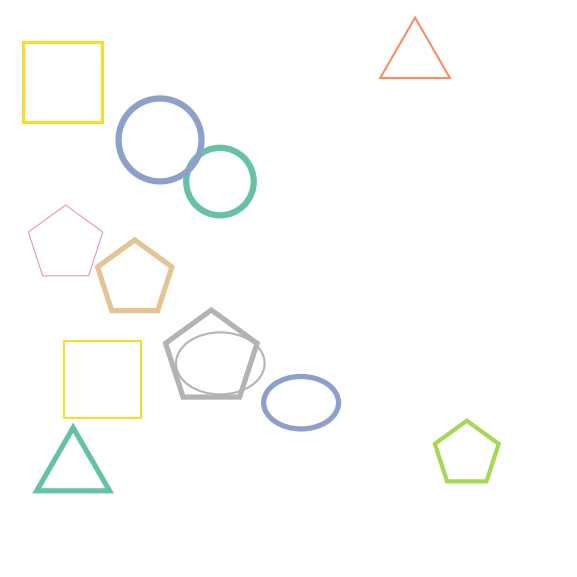[{"shape": "circle", "thickness": 3, "radius": 0.29, "center": [0.381, 0.685]}, {"shape": "triangle", "thickness": 2.5, "radius": 0.36, "center": [0.127, 0.186]}, {"shape": "triangle", "thickness": 1, "radius": 0.35, "center": [0.719, 0.899]}, {"shape": "circle", "thickness": 3, "radius": 0.36, "center": [0.277, 0.757]}, {"shape": "oval", "thickness": 2.5, "radius": 0.32, "center": [0.521, 0.302]}, {"shape": "pentagon", "thickness": 0.5, "radius": 0.34, "center": [0.114, 0.576]}, {"shape": "pentagon", "thickness": 2, "radius": 0.29, "center": [0.808, 0.213]}, {"shape": "square", "thickness": 1, "radius": 0.33, "center": [0.177, 0.342]}, {"shape": "square", "thickness": 1.5, "radius": 0.34, "center": [0.108, 0.857]}, {"shape": "pentagon", "thickness": 2.5, "radius": 0.34, "center": [0.233, 0.516]}, {"shape": "pentagon", "thickness": 2.5, "radius": 0.42, "center": [0.366, 0.379]}, {"shape": "oval", "thickness": 1, "radius": 0.38, "center": [0.381, 0.37]}]